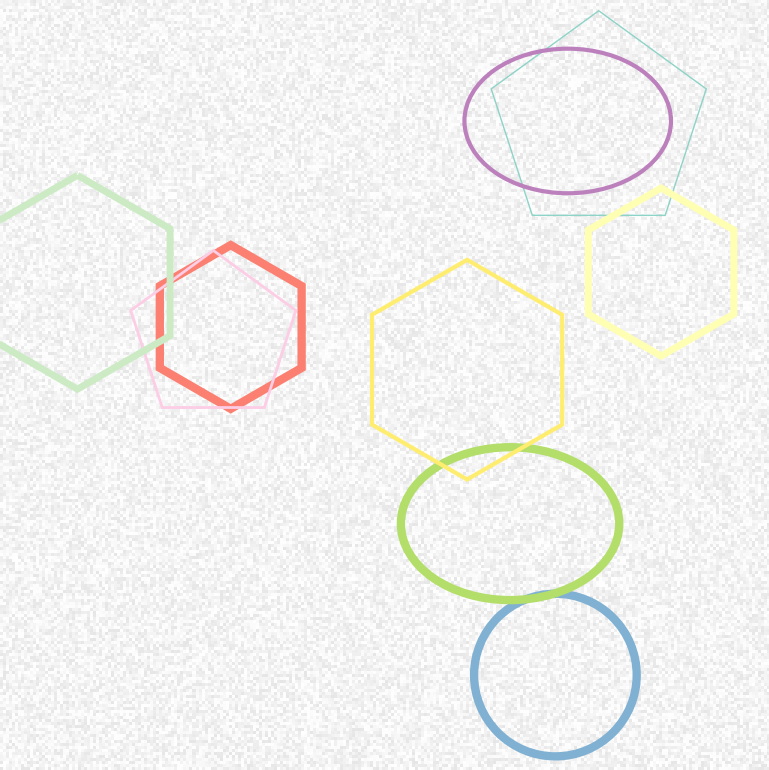[{"shape": "pentagon", "thickness": 0.5, "radius": 0.73, "center": [0.778, 0.839]}, {"shape": "hexagon", "thickness": 2.5, "radius": 0.55, "center": [0.859, 0.647]}, {"shape": "hexagon", "thickness": 3, "radius": 0.53, "center": [0.3, 0.575]}, {"shape": "circle", "thickness": 3, "radius": 0.53, "center": [0.721, 0.123]}, {"shape": "oval", "thickness": 3, "radius": 0.71, "center": [0.662, 0.32]}, {"shape": "pentagon", "thickness": 1, "radius": 0.56, "center": [0.277, 0.562]}, {"shape": "oval", "thickness": 1.5, "radius": 0.67, "center": [0.737, 0.843]}, {"shape": "hexagon", "thickness": 2.5, "radius": 0.69, "center": [0.101, 0.633]}, {"shape": "hexagon", "thickness": 1.5, "radius": 0.71, "center": [0.607, 0.52]}]